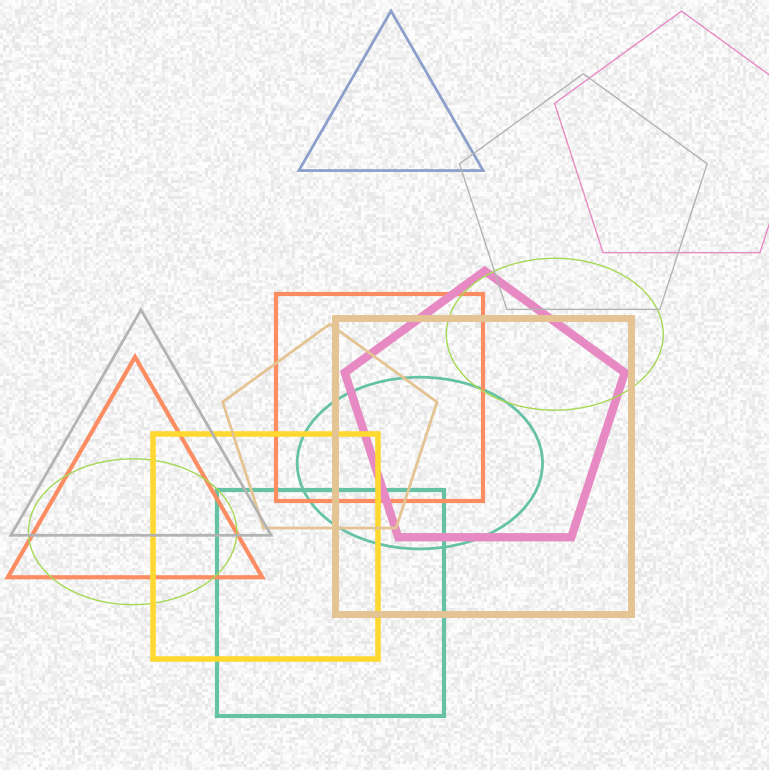[{"shape": "square", "thickness": 1.5, "radius": 0.74, "center": [0.429, 0.217]}, {"shape": "oval", "thickness": 1, "radius": 0.8, "center": [0.545, 0.399]}, {"shape": "square", "thickness": 1.5, "radius": 0.67, "center": [0.493, 0.484]}, {"shape": "triangle", "thickness": 1.5, "radius": 0.95, "center": [0.175, 0.346]}, {"shape": "triangle", "thickness": 1, "radius": 0.69, "center": [0.508, 0.848]}, {"shape": "pentagon", "thickness": 3, "radius": 0.96, "center": [0.63, 0.457]}, {"shape": "pentagon", "thickness": 0.5, "radius": 0.87, "center": [0.885, 0.812]}, {"shape": "oval", "thickness": 0.5, "radius": 0.68, "center": [0.172, 0.309]}, {"shape": "oval", "thickness": 0.5, "radius": 0.7, "center": [0.72, 0.566]}, {"shape": "square", "thickness": 2, "radius": 0.73, "center": [0.344, 0.291]}, {"shape": "pentagon", "thickness": 1, "radius": 0.73, "center": [0.428, 0.433]}, {"shape": "square", "thickness": 2.5, "radius": 0.96, "center": [0.628, 0.395]}, {"shape": "triangle", "thickness": 1, "radius": 0.98, "center": [0.183, 0.402]}, {"shape": "pentagon", "thickness": 0.5, "radius": 0.85, "center": [0.758, 0.735]}]